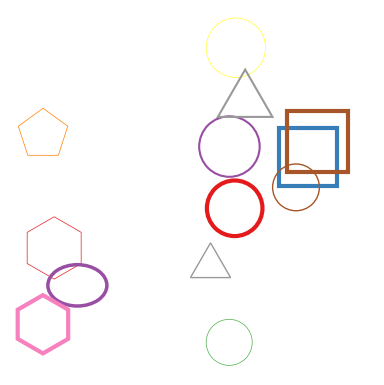[{"shape": "circle", "thickness": 3, "radius": 0.36, "center": [0.61, 0.459]}, {"shape": "hexagon", "thickness": 0.5, "radius": 0.4, "center": [0.141, 0.356]}, {"shape": "square", "thickness": 3, "radius": 0.38, "center": [0.8, 0.592]}, {"shape": "circle", "thickness": 0.5, "radius": 0.3, "center": [0.595, 0.111]}, {"shape": "oval", "thickness": 2.5, "radius": 0.38, "center": [0.201, 0.259]}, {"shape": "circle", "thickness": 1.5, "radius": 0.39, "center": [0.596, 0.619]}, {"shape": "pentagon", "thickness": 0.5, "radius": 0.34, "center": [0.112, 0.651]}, {"shape": "circle", "thickness": 0.5, "radius": 0.39, "center": [0.613, 0.876]}, {"shape": "circle", "thickness": 1, "radius": 0.3, "center": [0.769, 0.513]}, {"shape": "square", "thickness": 3, "radius": 0.4, "center": [0.825, 0.633]}, {"shape": "hexagon", "thickness": 3, "radius": 0.38, "center": [0.112, 0.158]}, {"shape": "triangle", "thickness": 1.5, "radius": 0.41, "center": [0.637, 0.737]}, {"shape": "triangle", "thickness": 1, "radius": 0.3, "center": [0.547, 0.309]}]